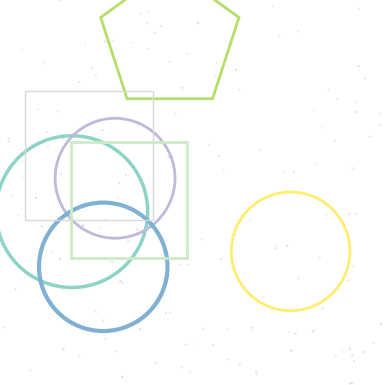[{"shape": "circle", "thickness": 2.5, "radius": 0.99, "center": [0.187, 0.45]}, {"shape": "circle", "thickness": 2, "radius": 0.78, "center": [0.299, 0.537]}, {"shape": "circle", "thickness": 3, "radius": 0.83, "center": [0.268, 0.307]}, {"shape": "pentagon", "thickness": 2, "radius": 0.94, "center": [0.441, 0.896]}, {"shape": "square", "thickness": 1, "radius": 0.84, "center": [0.231, 0.597]}, {"shape": "square", "thickness": 2, "radius": 0.75, "center": [0.336, 0.48]}, {"shape": "circle", "thickness": 2, "radius": 0.77, "center": [0.755, 0.347]}]